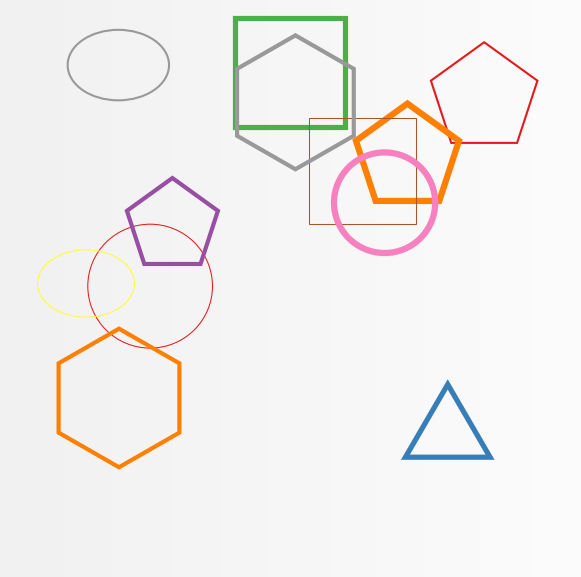[{"shape": "pentagon", "thickness": 1, "radius": 0.48, "center": [0.833, 0.83]}, {"shape": "circle", "thickness": 0.5, "radius": 0.54, "center": [0.258, 0.504]}, {"shape": "triangle", "thickness": 2.5, "radius": 0.42, "center": [0.77, 0.249]}, {"shape": "square", "thickness": 2.5, "radius": 0.47, "center": [0.499, 0.873]}, {"shape": "pentagon", "thickness": 2, "radius": 0.41, "center": [0.297, 0.609]}, {"shape": "hexagon", "thickness": 2, "radius": 0.6, "center": [0.205, 0.31]}, {"shape": "pentagon", "thickness": 3, "radius": 0.47, "center": [0.701, 0.727]}, {"shape": "oval", "thickness": 0.5, "radius": 0.42, "center": [0.148, 0.508]}, {"shape": "square", "thickness": 0.5, "radius": 0.46, "center": [0.623, 0.703]}, {"shape": "circle", "thickness": 3, "radius": 0.44, "center": [0.662, 0.648]}, {"shape": "hexagon", "thickness": 2, "radius": 0.58, "center": [0.508, 0.822]}, {"shape": "oval", "thickness": 1, "radius": 0.44, "center": [0.204, 0.886]}]